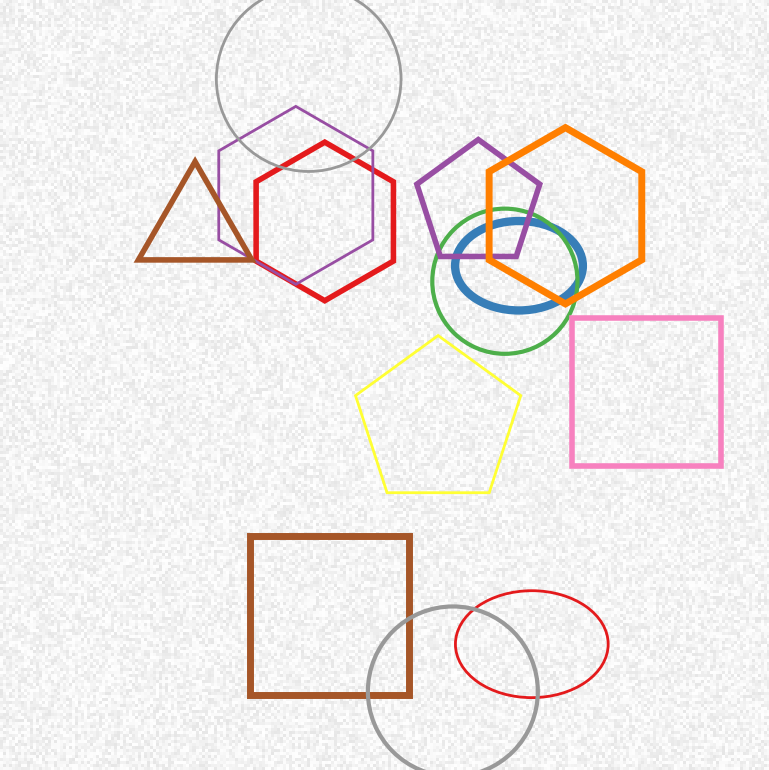[{"shape": "oval", "thickness": 1, "radius": 0.5, "center": [0.691, 0.163]}, {"shape": "hexagon", "thickness": 2, "radius": 0.51, "center": [0.422, 0.712]}, {"shape": "oval", "thickness": 3, "radius": 0.41, "center": [0.674, 0.655]}, {"shape": "circle", "thickness": 1.5, "radius": 0.47, "center": [0.656, 0.635]}, {"shape": "pentagon", "thickness": 2, "radius": 0.42, "center": [0.621, 0.735]}, {"shape": "hexagon", "thickness": 1, "radius": 0.58, "center": [0.384, 0.746]}, {"shape": "hexagon", "thickness": 2.5, "radius": 0.57, "center": [0.734, 0.72]}, {"shape": "pentagon", "thickness": 1, "radius": 0.56, "center": [0.569, 0.451]}, {"shape": "triangle", "thickness": 2, "radius": 0.43, "center": [0.253, 0.705]}, {"shape": "square", "thickness": 2.5, "radius": 0.51, "center": [0.428, 0.201]}, {"shape": "square", "thickness": 2, "radius": 0.48, "center": [0.84, 0.491]}, {"shape": "circle", "thickness": 1.5, "radius": 0.55, "center": [0.588, 0.102]}, {"shape": "circle", "thickness": 1, "radius": 0.6, "center": [0.401, 0.897]}]